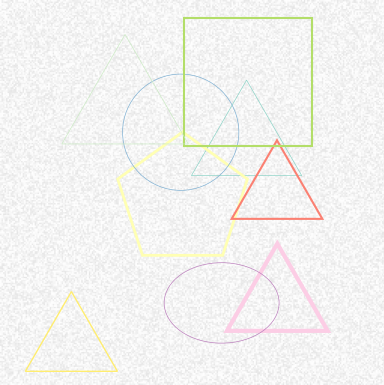[{"shape": "triangle", "thickness": 0.5, "radius": 0.83, "center": [0.64, 0.627]}, {"shape": "pentagon", "thickness": 2, "radius": 0.89, "center": [0.474, 0.48]}, {"shape": "triangle", "thickness": 1.5, "radius": 0.68, "center": [0.719, 0.5]}, {"shape": "circle", "thickness": 0.5, "radius": 0.76, "center": [0.469, 0.657]}, {"shape": "square", "thickness": 1.5, "radius": 0.83, "center": [0.645, 0.787]}, {"shape": "triangle", "thickness": 3, "radius": 0.76, "center": [0.72, 0.216]}, {"shape": "oval", "thickness": 0.5, "radius": 0.75, "center": [0.576, 0.213]}, {"shape": "triangle", "thickness": 0.5, "radius": 0.95, "center": [0.325, 0.721]}, {"shape": "triangle", "thickness": 1, "radius": 0.69, "center": [0.185, 0.105]}]